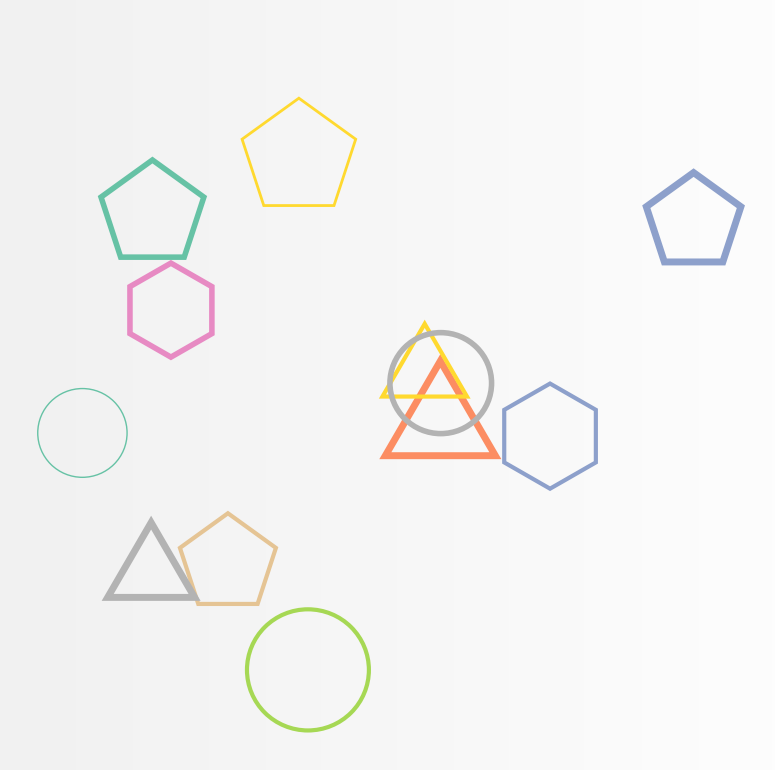[{"shape": "circle", "thickness": 0.5, "radius": 0.29, "center": [0.106, 0.438]}, {"shape": "pentagon", "thickness": 2, "radius": 0.35, "center": [0.197, 0.722]}, {"shape": "triangle", "thickness": 2.5, "radius": 0.41, "center": [0.568, 0.449]}, {"shape": "hexagon", "thickness": 1.5, "radius": 0.34, "center": [0.71, 0.434]}, {"shape": "pentagon", "thickness": 2.5, "radius": 0.32, "center": [0.895, 0.712]}, {"shape": "hexagon", "thickness": 2, "radius": 0.31, "center": [0.221, 0.597]}, {"shape": "circle", "thickness": 1.5, "radius": 0.39, "center": [0.397, 0.13]}, {"shape": "triangle", "thickness": 1.5, "radius": 0.31, "center": [0.548, 0.516]}, {"shape": "pentagon", "thickness": 1, "radius": 0.39, "center": [0.386, 0.795]}, {"shape": "pentagon", "thickness": 1.5, "radius": 0.33, "center": [0.294, 0.268]}, {"shape": "circle", "thickness": 2, "radius": 0.33, "center": [0.569, 0.502]}, {"shape": "triangle", "thickness": 2.5, "radius": 0.32, "center": [0.195, 0.257]}]